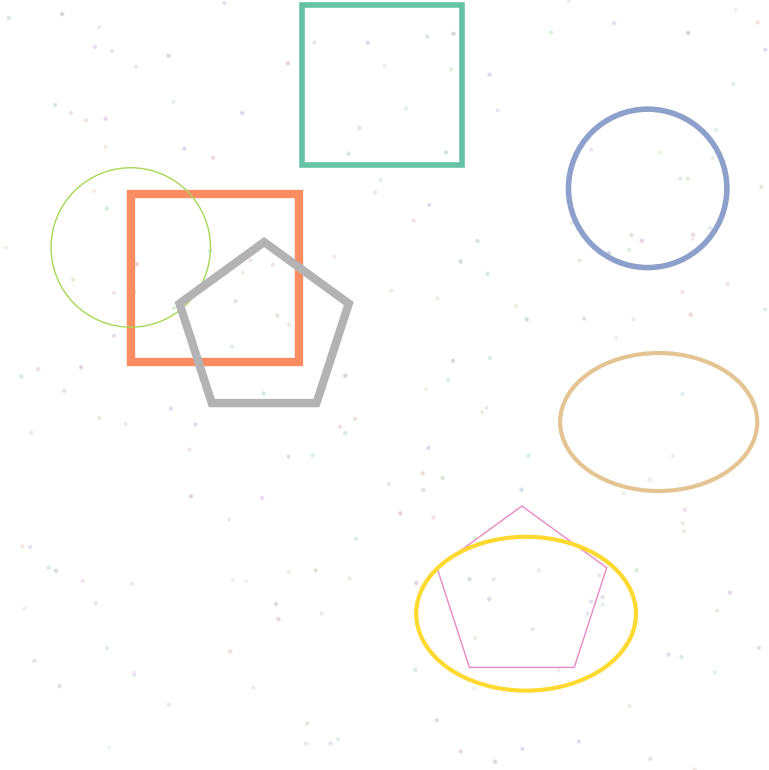[{"shape": "square", "thickness": 2, "radius": 0.52, "center": [0.497, 0.89]}, {"shape": "square", "thickness": 3, "radius": 0.55, "center": [0.279, 0.639]}, {"shape": "circle", "thickness": 2, "radius": 0.51, "center": [0.841, 0.755]}, {"shape": "pentagon", "thickness": 0.5, "radius": 0.58, "center": [0.678, 0.227]}, {"shape": "circle", "thickness": 0.5, "radius": 0.52, "center": [0.17, 0.679]}, {"shape": "oval", "thickness": 1.5, "radius": 0.71, "center": [0.683, 0.203]}, {"shape": "oval", "thickness": 1.5, "radius": 0.64, "center": [0.855, 0.452]}, {"shape": "pentagon", "thickness": 3, "radius": 0.58, "center": [0.343, 0.57]}]